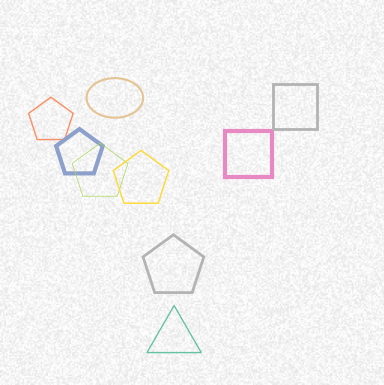[{"shape": "triangle", "thickness": 1, "radius": 0.41, "center": [0.452, 0.125]}, {"shape": "pentagon", "thickness": 1, "radius": 0.3, "center": [0.132, 0.687]}, {"shape": "pentagon", "thickness": 3, "radius": 0.32, "center": [0.206, 0.601]}, {"shape": "square", "thickness": 3, "radius": 0.3, "center": [0.646, 0.6]}, {"shape": "pentagon", "thickness": 0.5, "radius": 0.38, "center": [0.26, 0.552]}, {"shape": "pentagon", "thickness": 1, "radius": 0.38, "center": [0.366, 0.534]}, {"shape": "oval", "thickness": 1.5, "radius": 0.37, "center": [0.298, 0.746]}, {"shape": "square", "thickness": 2, "radius": 0.29, "center": [0.766, 0.723]}, {"shape": "pentagon", "thickness": 2, "radius": 0.41, "center": [0.45, 0.307]}]